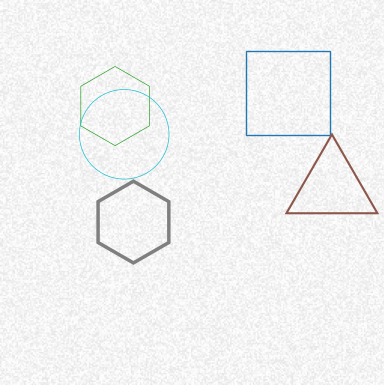[{"shape": "square", "thickness": 1, "radius": 0.55, "center": [0.749, 0.758]}, {"shape": "hexagon", "thickness": 0.5, "radius": 0.51, "center": [0.299, 0.725]}, {"shape": "triangle", "thickness": 1.5, "radius": 0.68, "center": [0.862, 0.514]}, {"shape": "hexagon", "thickness": 2.5, "radius": 0.53, "center": [0.347, 0.423]}, {"shape": "circle", "thickness": 0.5, "radius": 0.58, "center": [0.323, 0.651]}]